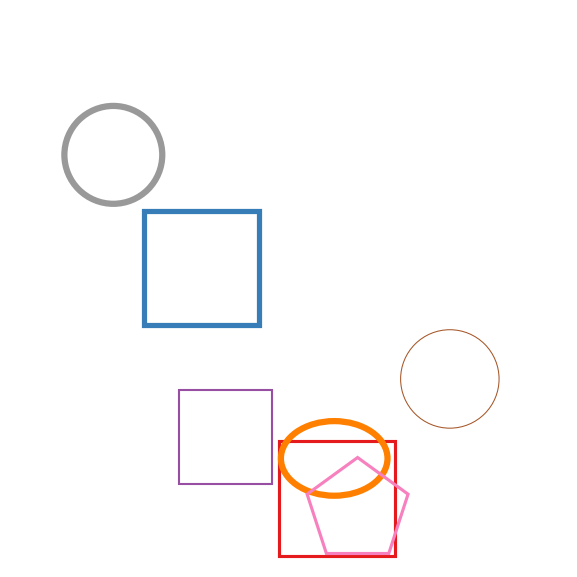[{"shape": "square", "thickness": 1.5, "radius": 0.5, "center": [0.583, 0.136]}, {"shape": "square", "thickness": 2.5, "radius": 0.5, "center": [0.349, 0.535]}, {"shape": "square", "thickness": 1, "radius": 0.41, "center": [0.39, 0.242]}, {"shape": "oval", "thickness": 3, "radius": 0.46, "center": [0.579, 0.205]}, {"shape": "circle", "thickness": 0.5, "radius": 0.43, "center": [0.779, 0.343]}, {"shape": "pentagon", "thickness": 1.5, "radius": 0.46, "center": [0.619, 0.115]}, {"shape": "circle", "thickness": 3, "radius": 0.42, "center": [0.196, 0.731]}]